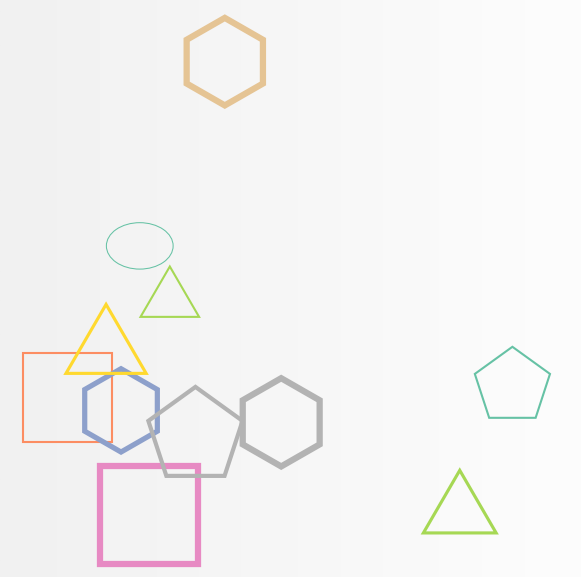[{"shape": "pentagon", "thickness": 1, "radius": 0.34, "center": [0.882, 0.331]}, {"shape": "oval", "thickness": 0.5, "radius": 0.29, "center": [0.24, 0.573]}, {"shape": "square", "thickness": 1, "radius": 0.38, "center": [0.117, 0.31]}, {"shape": "hexagon", "thickness": 2.5, "radius": 0.36, "center": [0.208, 0.289]}, {"shape": "square", "thickness": 3, "radius": 0.42, "center": [0.256, 0.108]}, {"shape": "triangle", "thickness": 1, "radius": 0.29, "center": [0.292, 0.48]}, {"shape": "triangle", "thickness": 1.5, "radius": 0.36, "center": [0.791, 0.112]}, {"shape": "triangle", "thickness": 1.5, "radius": 0.4, "center": [0.182, 0.392]}, {"shape": "hexagon", "thickness": 3, "radius": 0.38, "center": [0.387, 0.892]}, {"shape": "pentagon", "thickness": 2, "radius": 0.43, "center": [0.336, 0.244]}, {"shape": "hexagon", "thickness": 3, "radius": 0.38, "center": [0.484, 0.268]}]